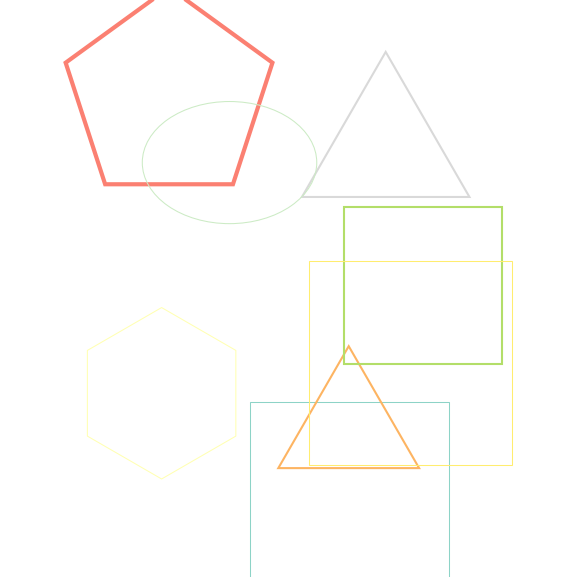[{"shape": "square", "thickness": 0.5, "radius": 0.86, "center": [0.606, 0.131]}, {"shape": "hexagon", "thickness": 0.5, "radius": 0.74, "center": [0.28, 0.318]}, {"shape": "pentagon", "thickness": 2, "radius": 0.94, "center": [0.293, 0.832]}, {"shape": "triangle", "thickness": 1, "radius": 0.7, "center": [0.604, 0.259]}, {"shape": "square", "thickness": 1, "radius": 0.68, "center": [0.732, 0.505]}, {"shape": "triangle", "thickness": 1, "radius": 0.84, "center": [0.668, 0.742]}, {"shape": "oval", "thickness": 0.5, "radius": 0.76, "center": [0.397, 0.718]}, {"shape": "square", "thickness": 0.5, "radius": 0.88, "center": [0.711, 0.37]}]